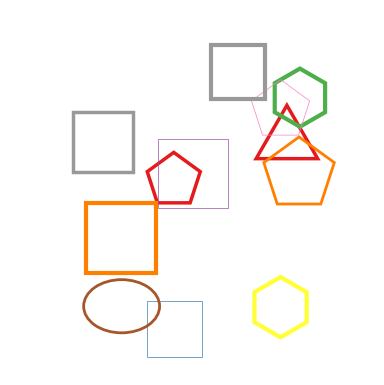[{"shape": "pentagon", "thickness": 2.5, "radius": 0.36, "center": [0.451, 0.532]}, {"shape": "triangle", "thickness": 2.5, "radius": 0.46, "center": [0.745, 0.634]}, {"shape": "square", "thickness": 0.5, "radius": 0.36, "center": [0.453, 0.145]}, {"shape": "hexagon", "thickness": 3, "radius": 0.38, "center": [0.779, 0.746]}, {"shape": "square", "thickness": 0.5, "radius": 0.45, "center": [0.502, 0.549]}, {"shape": "square", "thickness": 3, "radius": 0.46, "center": [0.315, 0.382]}, {"shape": "pentagon", "thickness": 2, "radius": 0.48, "center": [0.777, 0.548]}, {"shape": "hexagon", "thickness": 3, "radius": 0.39, "center": [0.729, 0.202]}, {"shape": "oval", "thickness": 2, "radius": 0.49, "center": [0.316, 0.205]}, {"shape": "pentagon", "thickness": 0.5, "radius": 0.4, "center": [0.729, 0.713]}, {"shape": "square", "thickness": 2.5, "radius": 0.39, "center": [0.267, 0.63]}, {"shape": "square", "thickness": 3, "radius": 0.35, "center": [0.618, 0.813]}]